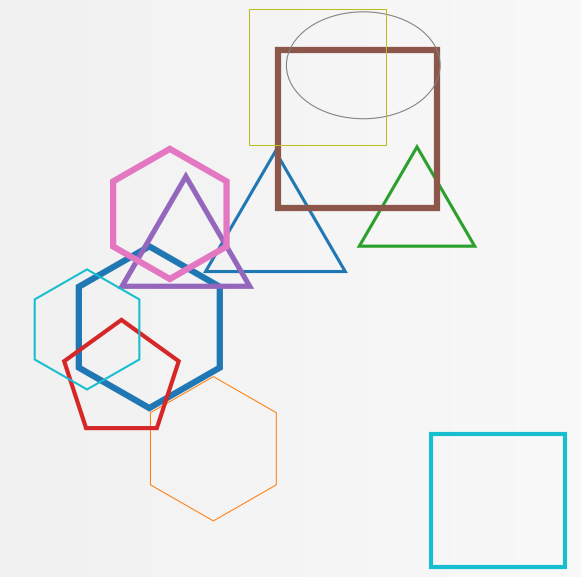[{"shape": "triangle", "thickness": 1.5, "radius": 0.69, "center": [0.474, 0.598]}, {"shape": "hexagon", "thickness": 3, "radius": 0.7, "center": [0.257, 0.433]}, {"shape": "hexagon", "thickness": 0.5, "radius": 0.62, "center": [0.367, 0.222]}, {"shape": "triangle", "thickness": 1.5, "radius": 0.57, "center": [0.717, 0.63]}, {"shape": "pentagon", "thickness": 2, "radius": 0.52, "center": [0.209, 0.342]}, {"shape": "triangle", "thickness": 2.5, "radius": 0.63, "center": [0.32, 0.567]}, {"shape": "square", "thickness": 3, "radius": 0.68, "center": [0.615, 0.775]}, {"shape": "hexagon", "thickness": 3, "radius": 0.56, "center": [0.292, 0.629]}, {"shape": "oval", "thickness": 0.5, "radius": 0.66, "center": [0.625, 0.886]}, {"shape": "square", "thickness": 0.5, "radius": 0.59, "center": [0.546, 0.866]}, {"shape": "square", "thickness": 2, "radius": 0.58, "center": [0.858, 0.133]}, {"shape": "hexagon", "thickness": 1, "radius": 0.52, "center": [0.15, 0.429]}]